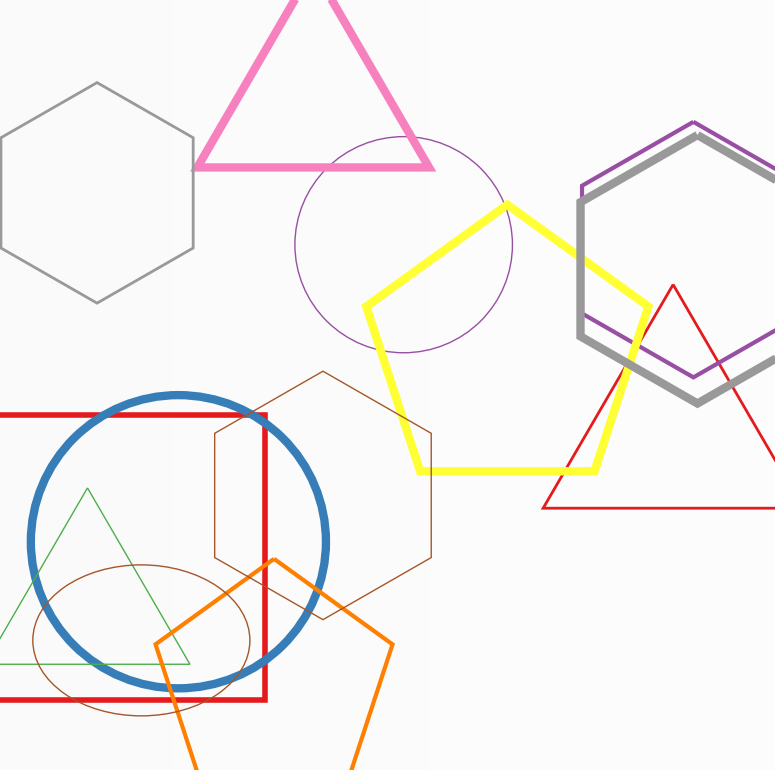[{"shape": "square", "thickness": 2, "radius": 0.93, "center": [0.156, 0.276]}, {"shape": "triangle", "thickness": 1, "radius": 0.97, "center": [0.869, 0.437]}, {"shape": "circle", "thickness": 3, "radius": 0.95, "center": [0.23, 0.296]}, {"shape": "triangle", "thickness": 0.5, "radius": 0.76, "center": [0.113, 0.214]}, {"shape": "circle", "thickness": 0.5, "radius": 0.7, "center": [0.521, 0.682]}, {"shape": "hexagon", "thickness": 1.5, "radius": 0.83, "center": [0.895, 0.676]}, {"shape": "pentagon", "thickness": 1.5, "radius": 0.8, "center": [0.354, 0.113]}, {"shape": "pentagon", "thickness": 3, "radius": 0.96, "center": [0.655, 0.543]}, {"shape": "hexagon", "thickness": 0.5, "radius": 0.81, "center": [0.417, 0.357]}, {"shape": "oval", "thickness": 0.5, "radius": 0.7, "center": [0.182, 0.168]}, {"shape": "triangle", "thickness": 3, "radius": 0.86, "center": [0.404, 0.869]}, {"shape": "hexagon", "thickness": 1, "radius": 0.72, "center": [0.125, 0.75]}, {"shape": "hexagon", "thickness": 3, "radius": 0.87, "center": [0.9, 0.65]}]